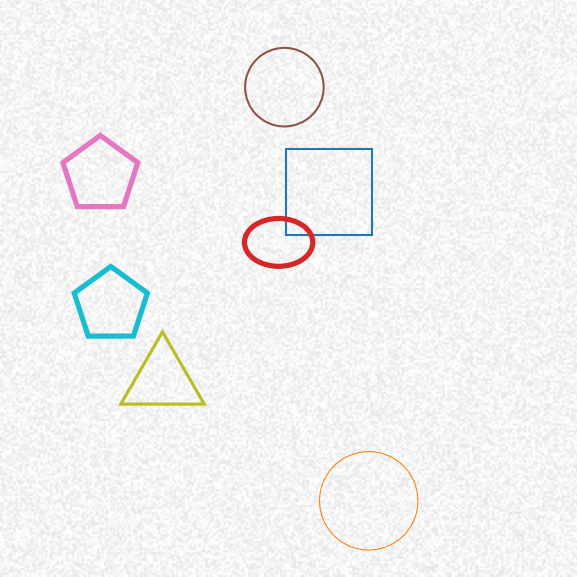[{"shape": "square", "thickness": 1, "radius": 0.37, "center": [0.57, 0.667]}, {"shape": "circle", "thickness": 0.5, "radius": 0.43, "center": [0.639, 0.132]}, {"shape": "oval", "thickness": 2.5, "radius": 0.3, "center": [0.482, 0.579]}, {"shape": "circle", "thickness": 1, "radius": 0.34, "center": [0.492, 0.848]}, {"shape": "pentagon", "thickness": 2.5, "radius": 0.34, "center": [0.174, 0.696]}, {"shape": "triangle", "thickness": 1.5, "radius": 0.42, "center": [0.281, 0.341]}, {"shape": "pentagon", "thickness": 2.5, "radius": 0.33, "center": [0.192, 0.471]}]